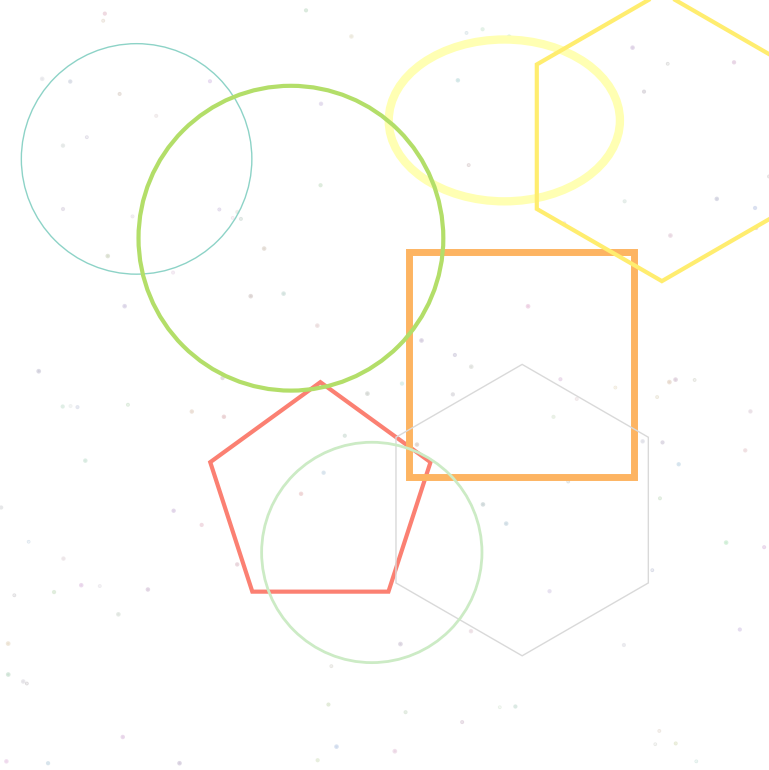[{"shape": "circle", "thickness": 0.5, "radius": 0.75, "center": [0.177, 0.794]}, {"shape": "oval", "thickness": 3, "radius": 0.75, "center": [0.655, 0.844]}, {"shape": "pentagon", "thickness": 1.5, "radius": 0.75, "center": [0.416, 0.353]}, {"shape": "square", "thickness": 2.5, "radius": 0.73, "center": [0.677, 0.527]}, {"shape": "circle", "thickness": 1.5, "radius": 0.99, "center": [0.378, 0.691]}, {"shape": "hexagon", "thickness": 0.5, "radius": 0.95, "center": [0.678, 0.338]}, {"shape": "circle", "thickness": 1, "radius": 0.72, "center": [0.483, 0.283]}, {"shape": "hexagon", "thickness": 1.5, "radius": 0.94, "center": [0.86, 0.822]}]